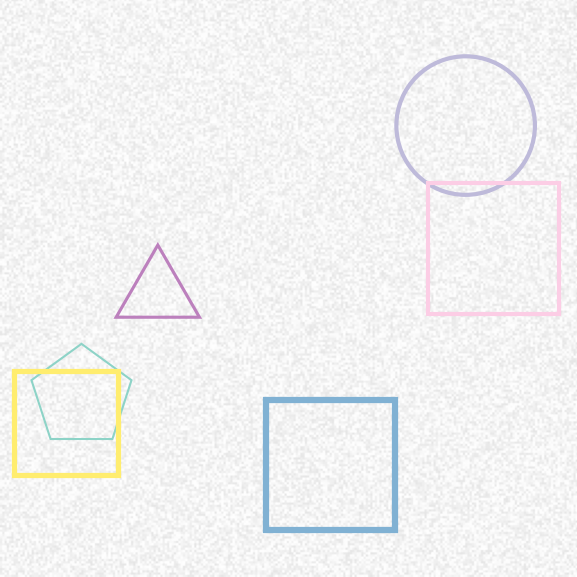[{"shape": "pentagon", "thickness": 1, "radius": 0.46, "center": [0.141, 0.313]}, {"shape": "circle", "thickness": 2, "radius": 0.6, "center": [0.806, 0.782]}, {"shape": "square", "thickness": 3, "radius": 0.56, "center": [0.572, 0.194]}, {"shape": "square", "thickness": 2, "radius": 0.57, "center": [0.855, 0.569]}, {"shape": "triangle", "thickness": 1.5, "radius": 0.42, "center": [0.273, 0.491]}, {"shape": "square", "thickness": 2.5, "radius": 0.45, "center": [0.114, 0.267]}]